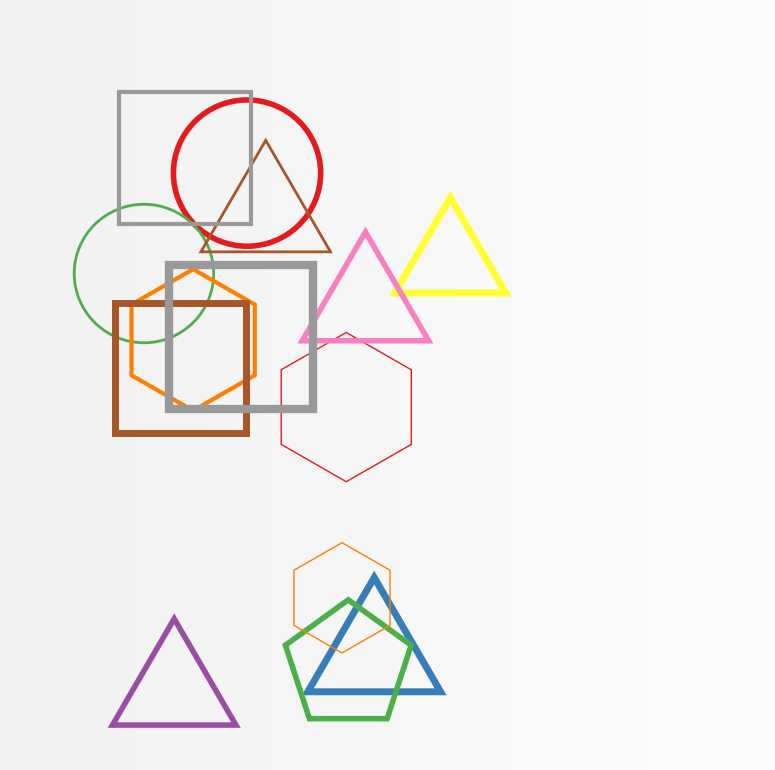[{"shape": "circle", "thickness": 2, "radius": 0.47, "center": [0.319, 0.775]}, {"shape": "hexagon", "thickness": 0.5, "radius": 0.48, "center": [0.447, 0.471]}, {"shape": "triangle", "thickness": 2.5, "radius": 0.49, "center": [0.483, 0.151]}, {"shape": "circle", "thickness": 1, "radius": 0.45, "center": [0.186, 0.645]}, {"shape": "pentagon", "thickness": 2, "radius": 0.43, "center": [0.449, 0.136]}, {"shape": "triangle", "thickness": 2, "radius": 0.46, "center": [0.225, 0.104]}, {"shape": "hexagon", "thickness": 1.5, "radius": 0.46, "center": [0.249, 0.559]}, {"shape": "hexagon", "thickness": 0.5, "radius": 0.36, "center": [0.441, 0.224]}, {"shape": "triangle", "thickness": 2.5, "radius": 0.41, "center": [0.581, 0.661]}, {"shape": "square", "thickness": 2.5, "radius": 0.42, "center": [0.233, 0.522]}, {"shape": "triangle", "thickness": 1, "radius": 0.48, "center": [0.343, 0.721]}, {"shape": "triangle", "thickness": 2, "radius": 0.47, "center": [0.472, 0.605]}, {"shape": "square", "thickness": 1.5, "radius": 0.43, "center": [0.239, 0.795]}, {"shape": "square", "thickness": 3, "radius": 0.47, "center": [0.311, 0.562]}]